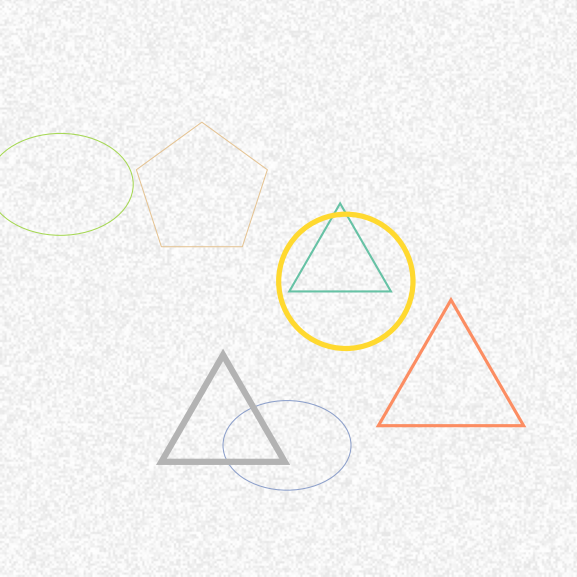[{"shape": "triangle", "thickness": 1, "radius": 0.51, "center": [0.589, 0.545]}, {"shape": "triangle", "thickness": 1.5, "radius": 0.73, "center": [0.781, 0.335]}, {"shape": "oval", "thickness": 0.5, "radius": 0.55, "center": [0.497, 0.228]}, {"shape": "oval", "thickness": 0.5, "radius": 0.63, "center": [0.105, 0.68]}, {"shape": "circle", "thickness": 2.5, "radius": 0.58, "center": [0.599, 0.512]}, {"shape": "pentagon", "thickness": 0.5, "radius": 0.6, "center": [0.35, 0.668]}, {"shape": "triangle", "thickness": 3, "radius": 0.62, "center": [0.386, 0.261]}]